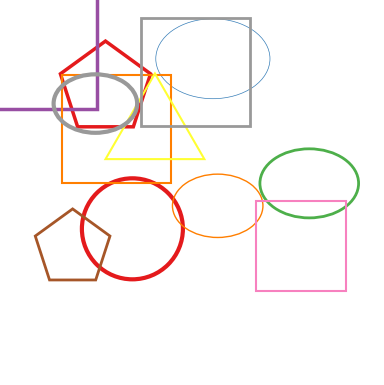[{"shape": "pentagon", "thickness": 2.5, "radius": 0.62, "center": [0.274, 0.77]}, {"shape": "circle", "thickness": 3, "radius": 0.66, "center": [0.344, 0.406]}, {"shape": "oval", "thickness": 0.5, "radius": 0.74, "center": [0.553, 0.847]}, {"shape": "oval", "thickness": 2, "radius": 0.64, "center": [0.803, 0.524]}, {"shape": "square", "thickness": 2.5, "radius": 0.75, "center": [0.103, 0.867]}, {"shape": "square", "thickness": 1.5, "radius": 0.71, "center": [0.302, 0.665]}, {"shape": "oval", "thickness": 1, "radius": 0.59, "center": [0.565, 0.465]}, {"shape": "triangle", "thickness": 1.5, "radius": 0.74, "center": [0.402, 0.661]}, {"shape": "pentagon", "thickness": 2, "radius": 0.51, "center": [0.189, 0.355]}, {"shape": "square", "thickness": 1.5, "radius": 0.58, "center": [0.781, 0.36]}, {"shape": "oval", "thickness": 3, "radius": 0.54, "center": [0.248, 0.731]}, {"shape": "square", "thickness": 2, "radius": 0.7, "center": [0.507, 0.813]}]